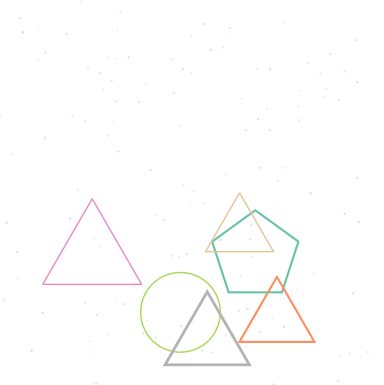[{"shape": "pentagon", "thickness": 1.5, "radius": 0.59, "center": [0.663, 0.336]}, {"shape": "triangle", "thickness": 1.5, "radius": 0.56, "center": [0.719, 0.168]}, {"shape": "triangle", "thickness": 1, "radius": 0.74, "center": [0.239, 0.336]}, {"shape": "circle", "thickness": 1, "radius": 0.52, "center": [0.469, 0.189]}, {"shape": "triangle", "thickness": 1, "radius": 0.51, "center": [0.622, 0.397]}, {"shape": "triangle", "thickness": 2, "radius": 0.63, "center": [0.538, 0.116]}]